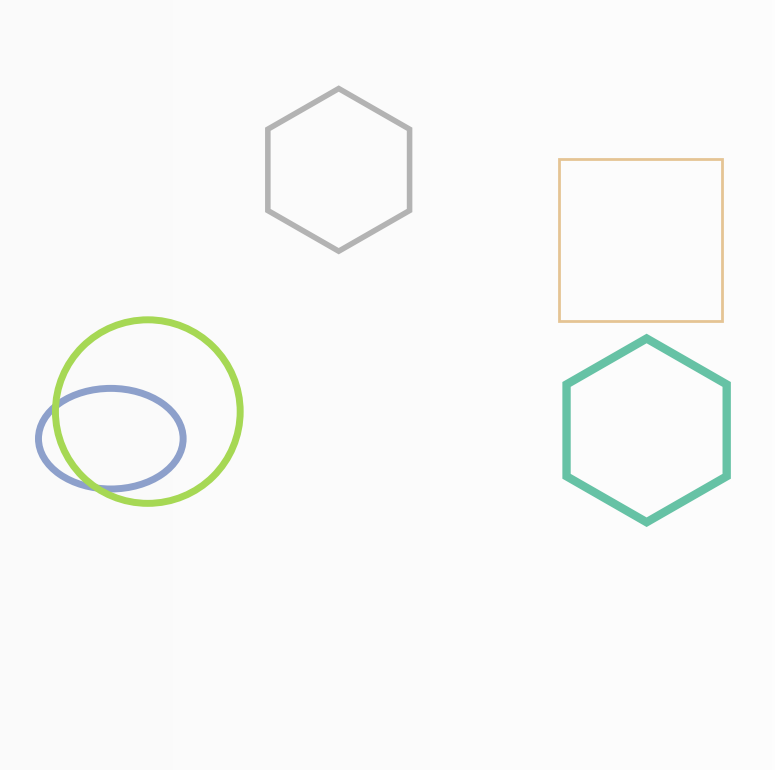[{"shape": "hexagon", "thickness": 3, "radius": 0.6, "center": [0.834, 0.441]}, {"shape": "oval", "thickness": 2.5, "radius": 0.47, "center": [0.143, 0.43]}, {"shape": "circle", "thickness": 2.5, "radius": 0.6, "center": [0.191, 0.465]}, {"shape": "square", "thickness": 1, "radius": 0.53, "center": [0.826, 0.688]}, {"shape": "hexagon", "thickness": 2, "radius": 0.53, "center": [0.437, 0.779]}]